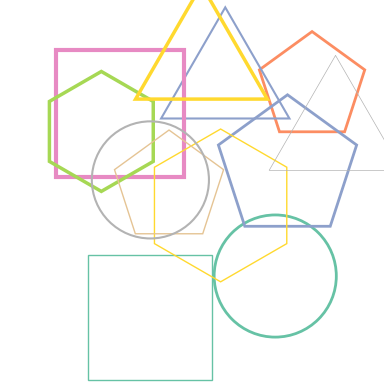[{"shape": "square", "thickness": 1, "radius": 0.81, "center": [0.389, 0.176]}, {"shape": "circle", "thickness": 2, "radius": 0.79, "center": [0.715, 0.283]}, {"shape": "pentagon", "thickness": 2, "radius": 0.72, "center": [0.811, 0.774]}, {"shape": "pentagon", "thickness": 2, "radius": 0.94, "center": [0.747, 0.565]}, {"shape": "triangle", "thickness": 1.5, "radius": 0.96, "center": [0.585, 0.788]}, {"shape": "square", "thickness": 3, "radius": 0.83, "center": [0.311, 0.705]}, {"shape": "hexagon", "thickness": 2.5, "radius": 0.78, "center": [0.263, 0.659]}, {"shape": "hexagon", "thickness": 1, "radius": 0.99, "center": [0.573, 0.466]}, {"shape": "triangle", "thickness": 2.5, "radius": 0.99, "center": [0.523, 0.841]}, {"shape": "pentagon", "thickness": 1, "radius": 0.74, "center": [0.439, 0.513]}, {"shape": "circle", "thickness": 1.5, "radius": 0.76, "center": [0.391, 0.533]}, {"shape": "triangle", "thickness": 0.5, "radius": 1.0, "center": [0.871, 0.657]}]